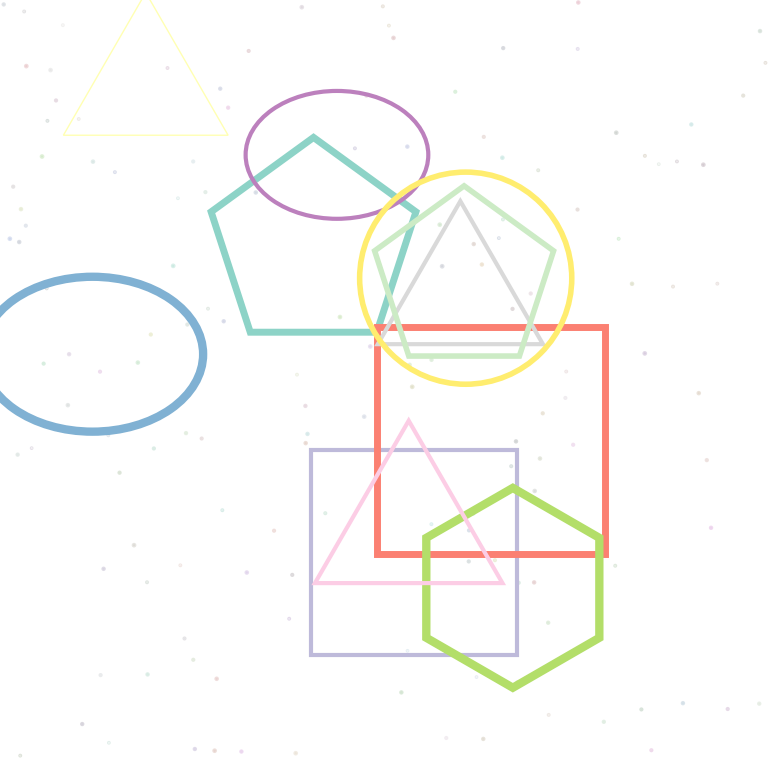[{"shape": "pentagon", "thickness": 2.5, "radius": 0.7, "center": [0.407, 0.682]}, {"shape": "triangle", "thickness": 0.5, "radius": 0.62, "center": [0.189, 0.886]}, {"shape": "square", "thickness": 1.5, "radius": 0.67, "center": [0.538, 0.282]}, {"shape": "square", "thickness": 2.5, "radius": 0.74, "center": [0.638, 0.428]}, {"shape": "oval", "thickness": 3, "radius": 0.72, "center": [0.12, 0.54]}, {"shape": "hexagon", "thickness": 3, "radius": 0.65, "center": [0.666, 0.237]}, {"shape": "triangle", "thickness": 1.5, "radius": 0.7, "center": [0.531, 0.313]}, {"shape": "triangle", "thickness": 1.5, "radius": 0.62, "center": [0.598, 0.615]}, {"shape": "oval", "thickness": 1.5, "radius": 0.59, "center": [0.438, 0.799]}, {"shape": "pentagon", "thickness": 2, "radius": 0.61, "center": [0.603, 0.636]}, {"shape": "circle", "thickness": 2, "radius": 0.69, "center": [0.605, 0.639]}]